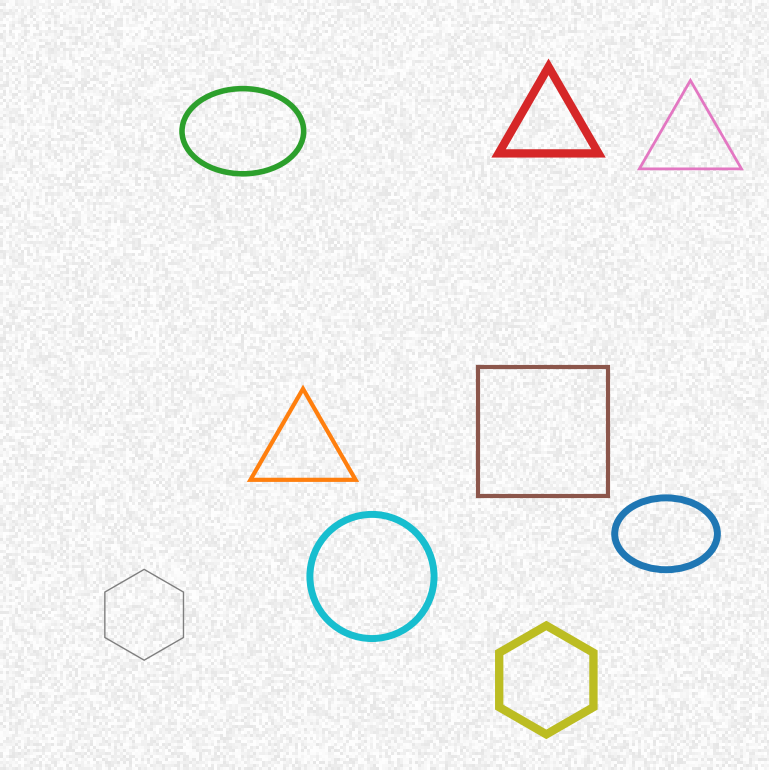[{"shape": "oval", "thickness": 2.5, "radius": 0.33, "center": [0.865, 0.307]}, {"shape": "triangle", "thickness": 1.5, "radius": 0.39, "center": [0.394, 0.416]}, {"shape": "oval", "thickness": 2, "radius": 0.39, "center": [0.315, 0.83]}, {"shape": "triangle", "thickness": 3, "radius": 0.37, "center": [0.712, 0.838]}, {"shape": "square", "thickness": 1.5, "radius": 0.42, "center": [0.706, 0.44]}, {"shape": "triangle", "thickness": 1, "radius": 0.38, "center": [0.897, 0.819]}, {"shape": "hexagon", "thickness": 0.5, "radius": 0.29, "center": [0.187, 0.202]}, {"shape": "hexagon", "thickness": 3, "radius": 0.35, "center": [0.71, 0.117]}, {"shape": "circle", "thickness": 2.5, "radius": 0.4, "center": [0.483, 0.251]}]